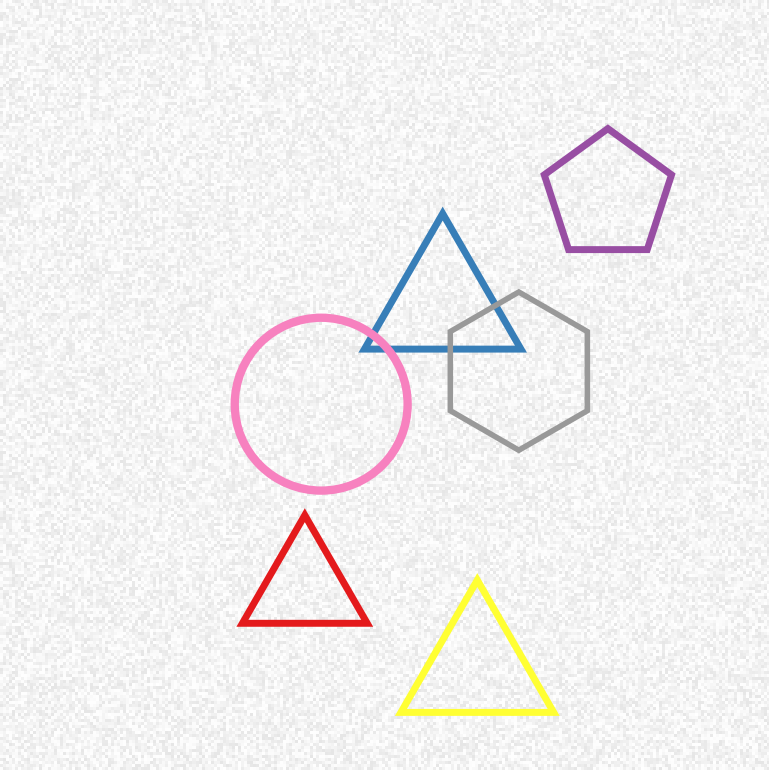[{"shape": "triangle", "thickness": 2.5, "radius": 0.47, "center": [0.396, 0.237]}, {"shape": "triangle", "thickness": 2.5, "radius": 0.59, "center": [0.575, 0.605]}, {"shape": "pentagon", "thickness": 2.5, "radius": 0.43, "center": [0.789, 0.746]}, {"shape": "triangle", "thickness": 2.5, "radius": 0.57, "center": [0.62, 0.132]}, {"shape": "circle", "thickness": 3, "radius": 0.56, "center": [0.417, 0.475]}, {"shape": "hexagon", "thickness": 2, "radius": 0.51, "center": [0.674, 0.518]}]